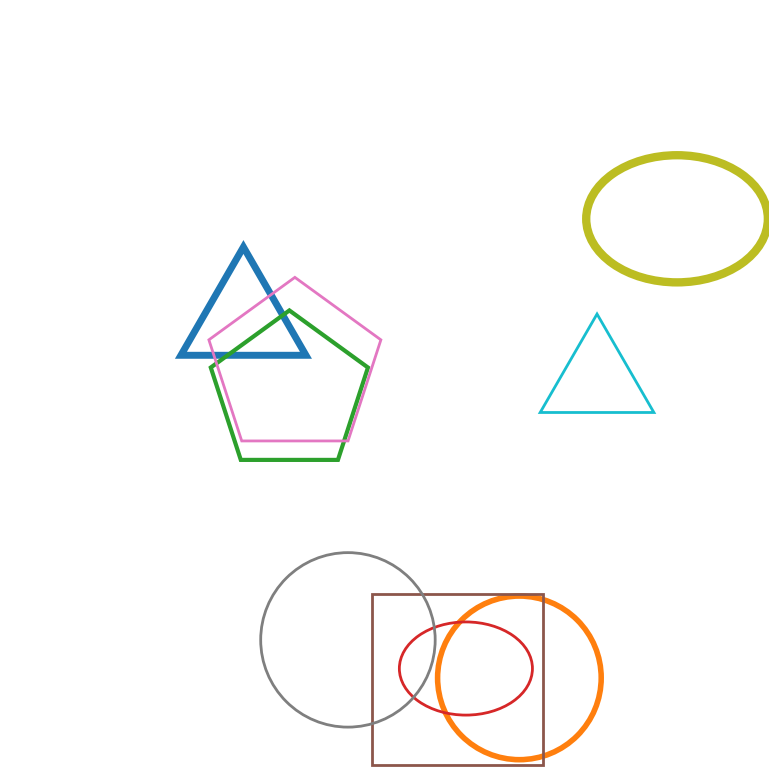[{"shape": "triangle", "thickness": 2.5, "radius": 0.47, "center": [0.316, 0.585]}, {"shape": "circle", "thickness": 2, "radius": 0.53, "center": [0.675, 0.12]}, {"shape": "pentagon", "thickness": 1.5, "radius": 0.54, "center": [0.376, 0.49]}, {"shape": "oval", "thickness": 1, "radius": 0.43, "center": [0.605, 0.132]}, {"shape": "square", "thickness": 1, "radius": 0.55, "center": [0.594, 0.118]}, {"shape": "pentagon", "thickness": 1, "radius": 0.59, "center": [0.383, 0.522]}, {"shape": "circle", "thickness": 1, "radius": 0.57, "center": [0.452, 0.169]}, {"shape": "oval", "thickness": 3, "radius": 0.59, "center": [0.879, 0.716]}, {"shape": "triangle", "thickness": 1, "radius": 0.43, "center": [0.775, 0.507]}]